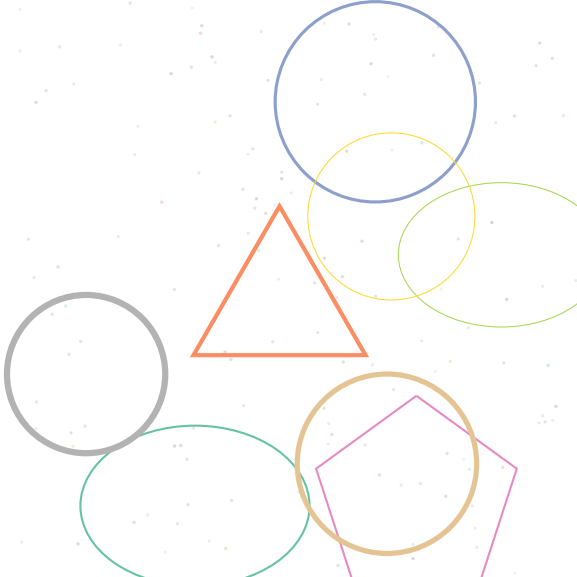[{"shape": "oval", "thickness": 1, "radius": 0.99, "center": [0.338, 0.123]}, {"shape": "triangle", "thickness": 2, "radius": 0.86, "center": [0.484, 0.47]}, {"shape": "circle", "thickness": 1.5, "radius": 0.87, "center": [0.65, 0.823]}, {"shape": "pentagon", "thickness": 1, "radius": 0.91, "center": [0.721, 0.131]}, {"shape": "oval", "thickness": 0.5, "radius": 0.89, "center": [0.868, 0.558]}, {"shape": "circle", "thickness": 0.5, "radius": 0.72, "center": [0.678, 0.624]}, {"shape": "circle", "thickness": 2.5, "radius": 0.78, "center": [0.67, 0.196]}, {"shape": "circle", "thickness": 3, "radius": 0.69, "center": [0.149, 0.351]}]